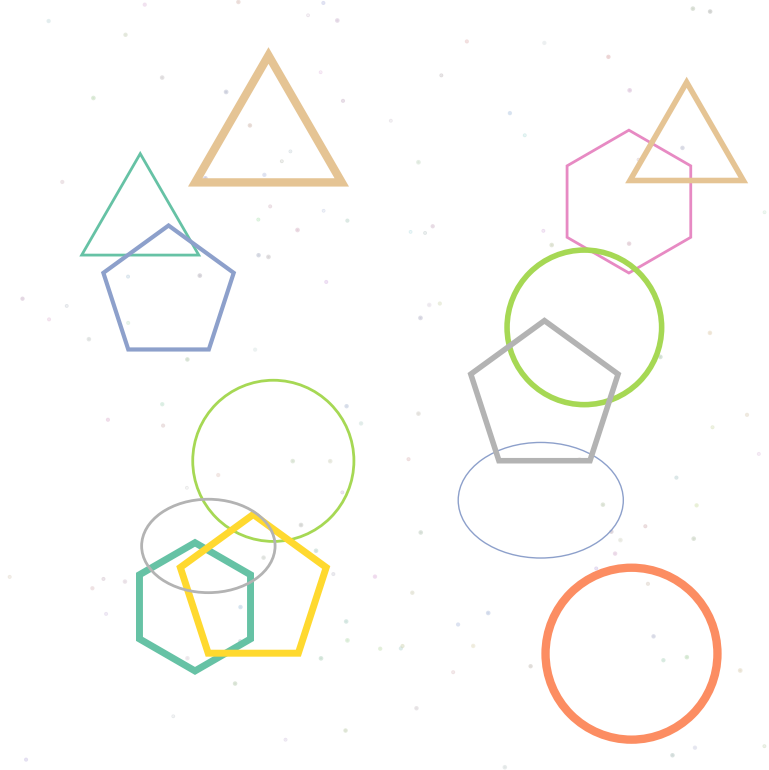[{"shape": "triangle", "thickness": 1, "radius": 0.44, "center": [0.182, 0.713]}, {"shape": "hexagon", "thickness": 2.5, "radius": 0.42, "center": [0.253, 0.212]}, {"shape": "circle", "thickness": 3, "radius": 0.56, "center": [0.82, 0.151]}, {"shape": "oval", "thickness": 0.5, "radius": 0.54, "center": [0.702, 0.35]}, {"shape": "pentagon", "thickness": 1.5, "radius": 0.45, "center": [0.219, 0.618]}, {"shape": "hexagon", "thickness": 1, "radius": 0.46, "center": [0.817, 0.738]}, {"shape": "circle", "thickness": 2, "radius": 0.5, "center": [0.759, 0.575]}, {"shape": "circle", "thickness": 1, "radius": 0.52, "center": [0.355, 0.402]}, {"shape": "pentagon", "thickness": 2.5, "radius": 0.5, "center": [0.329, 0.232]}, {"shape": "triangle", "thickness": 2, "radius": 0.43, "center": [0.892, 0.808]}, {"shape": "triangle", "thickness": 3, "radius": 0.55, "center": [0.349, 0.818]}, {"shape": "pentagon", "thickness": 2, "radius": 0.5, "center": [0.707, 0.483]}, {"shape": "oval", "thickness": 1, "radius": 0.43, "center": [0.271, 0.291]}]